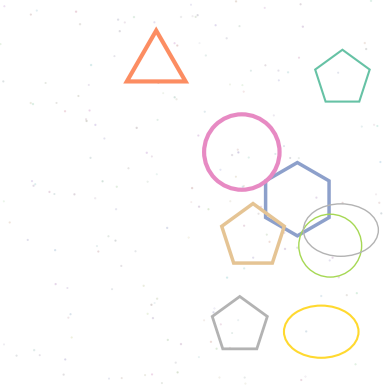[{"shape": "pentagon", "thickness": 1.5, "radius": 0.37, "center": [0.889, 0.796]}, {"shape": "triangle", "thickness": 3, "radius": 0.44, "center": [0.406, 0.833]}, {"shape": "hexagon", "thickness": 2.5, "radius": 0.48, "center": [0.772, 0.483]}, {"shape": "circle", "thickness": 3, "radius": 0.49, "center": [0.628, 0.605]}, {"shape": "circle", "thickness": 1, "radius": 0.41, "center": [0.858, 0.362]}, {"shape": "oval", "thickness": 1.5, "radius": 0.48, "center": [0.834, 0.138]}, {"shape": "pentagon", "thickness": 2.5, "radius": 0.43, "center": [0.657, 0.386]}, {"shape": "oval", "thickness": 1, "radius": 0.49, "center": [0.885, 0.402]}, {"shape": "pentagon", "thickness": 2, "radius": 0.38, "center": [0.623, 0.155]}]